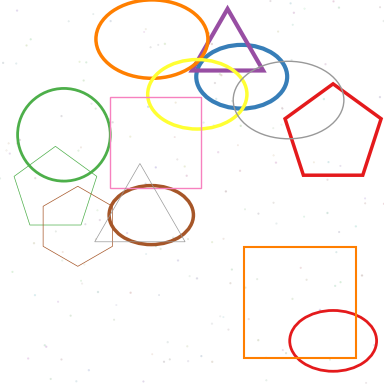[{"shape": "pentagon", "thickness": 2.5, "radius": 0.66, "center": [0.865, 0.651]}, {"shape": "oval", "thickness": 2, "radius": 0.56, "center": [0.865, 0.115]}, {"shape": "oval", "thickness": 3, "radius": 0.59, "center": [0.628, 0.801]}, {"shape": "pentagon", "thickness": 0.5, "radius": 0.56, "center": [0.144, 0.507]}, {"shape": "circle", "thickness": 2, "radius": 0.6, "center": [0.166, 0.65]}, {"shape": "triangle", "thickness": 3, "radius": 0.53, "center": [0.591, 0.87]}, {"shape": "square", "thickness": 1.5, "radius": 0.72, "center": [0.779, 0.214]}, {"shape": "oval", "thickness": 2.5, "radius": 0.73, "center": [0.395, 0.898]}, {"shape": "oval", "thickness": 2.5, "radius": 0.64, "center": [0.512, 0.755]}, {"shape": "oval", "thickness": 2.5, "radius": 0.55, "center": [0.393, 0.441]}, {"shape": "hexagon", "thickness": 0.5, "radius": 0.52, "center": [0.202, 0.412]}, {"shape": "square", "thickness": 1, "radius": 0.59, "center": [0.404, 0.629]}, {"shape": "oval", "thickness": 1, "radius": 0.72, "center": [0.749, 0.74]}, {"shape": "triangle", "thickness": 0.5, "radius": 0.68, "center": [0.363, 0.44]}]